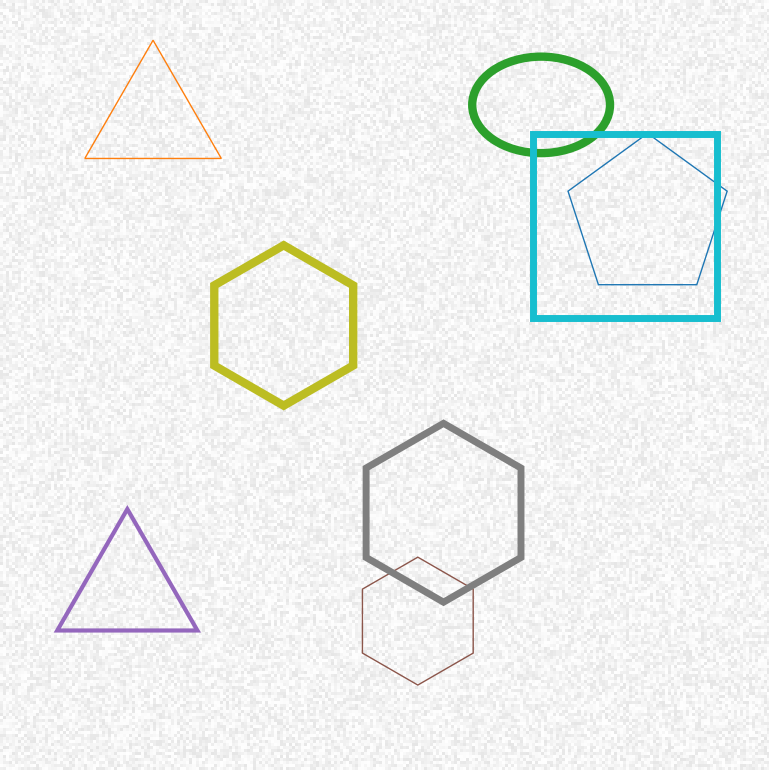[{"shape": "pentagon", "thickness": 0.5, "radius": 0.54, "center": [0.841, 0.718]}, {"shape": "triangle", "thickness": 0.5, "radius": 0.51, "center": [0.199, 0.845]}, {"shape": "oval", "thickness": 3, "radius": 0.45, "center": [0.703, 0.864]}, {"shape": "triangle", "thickness": 1.5, "radius": 0.53, "center": [0.165, 0.234]}, {"shape": "hexagon", "thickness": 0.5, "radius": 0.42, "center": [0.543, 0.193]}, {"shape": "hexagon", "thickness": 2.5, "radius": 0.58, "center": [0.576, 0.334]}, {"shape": "hexagon", "thickness": 3, "radius": 0.52, "center": [0.368, 0.577]}, {"shape": "square", "thickness": 2.5, "radius": 0.6, "center": [0.812, 0.706]}]